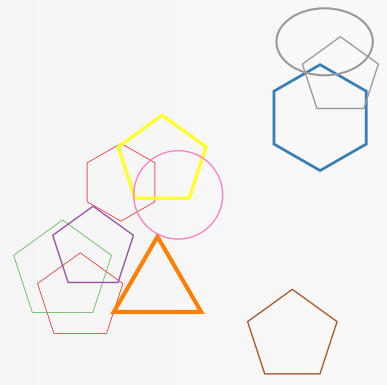[{"shape": "hexagon", "thickness": 0.5, "radius": 0.5, "center": [0.312, 0.527]}, {"shape": "pentagon", "thickness": 0.5, "radius": 0.58, "center": [0.207, 0.228]}, {"shape": "hexagon", "thickness": 2, "radius": 0.69, "center": [0.826, 0.695]}, {"shape": "pentagon", "thickness": 0.5, "radius": 0.66, "center": [0.162, 0.296]}, {"shape": "pentagon", "thickness": 1, "radius": 0.55, "center": [0.24, 0.355]}, {"shape": "triangle", "thickness": 3, "radius": 0.65, "center": [0.406, 0.255]}, {"shape": "pentagon", "thickness": 2.5, "radius": 0.6, "center": [0.418, 0.582]}, {"shape": "pentagon", "thickness": 1, "radius": 0.61, "center": [0.754, 0.127]}, {"shape": "circle", "thickness": 1, "radius": 0.57, "center": [0.46, 0.494]}, {"shape": "pentagon", "thickness": 1, "radius": 0.52, "center": [0.878, 0.802]}, {"shape": "oval", "thickness": 1.5, "radius": 0.62, "center": [0.838, 0.891]}]